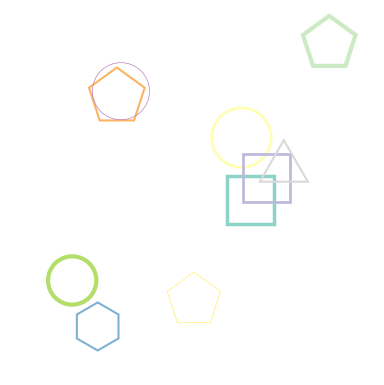[{"shape": "square", "thickness": 2.5, "radius": 0.31, "center": [0.651, 0.481]}, {"shape": "circle", "thickness": 2, "radius": 0.39, "center": [0.627, 0.643]}, {"shape": "square", "thickness": 2, "radius": 0.31, "center": [0.693, 0.537]}, {"shape": "hexagon", "thickness": 1.5, "radius": 0.31, "center": [0.254, 0.152]}, {"shape": "pentagon", "thickness": 1.5, "radius": 0.38, "center": [0.304, 0.749]}, {"shape": "circle", "thickness": 3, "radius": 0.31, "center": [0.188, 0.271]}, {"shape": "triangle", "thickness": 1.5, "radius": 0.36, "center": [0.737, 0.564]}, {"shape": "circle", "thickness": 0.5, "radius": 0.37, "center": [0.314, 0.763]}, {"shape": "pentagon", "thickness": 3, "radius": 0.36, "center": [0.855, 0.887]}, {"shape": "pentagon", "thickness": 0.5, "radius": 0.36, "center": [0.503, 0.221]}]